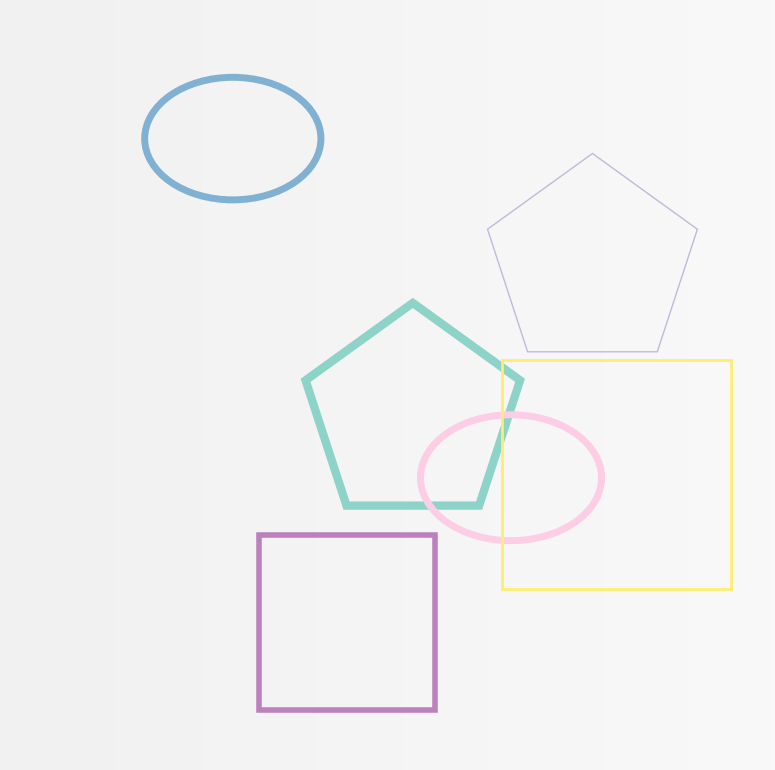[{"shape": "pentagon", "thickness": 3, "radius": 0.73, "center": [0.533, 0.461]}, {"shape": "pentagon", "thickness": 0.5, "radius": 0.71, "center": [0.764, 0.658]}, {"shape": "oval", "thickness": 2.5, "radius": 0.57, "center": [0.3, 0.82]}, {"shape": "oval", "thickness": 2.5, "radius": 0.58, "center": [0.659, 0.38]}, {"shape": "square", "thickness": 2, "radius": 0.57, "center": [0.447, 0.192]}, {"shape": "square", "thickness": 1, "radius": 0.74, "center": [0.795, 0.384]}]